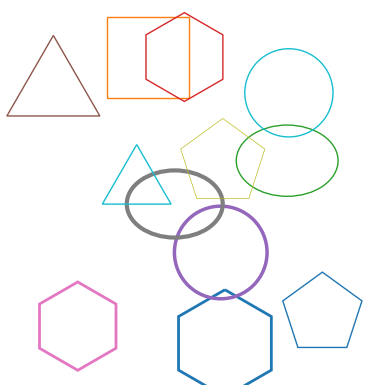[{"shape": "pentagon", "thickness": 1, "radius": 0.54, "center": [0.837, 0.185]}, {"shape": "hexagon", "thickness": 2, "radius": 0.7, "center": [0.584, 0.108]}, {"shape": "square", "thickness": 1, "radius": 0.53, "center": [0.384, 0.851]}, {"shape": "oval", "thickness": 1, "radius": 0.66, "center": [0.746, 0.583]}, {"shape": "hexagon", "thickness": 1, "radius": 0.58, "center": [0.479, 0.852]}, {"shape": "circle", "thickness": 2.5, "radius": 0.6, "center": [0.573, 0.344]}, {"shape": "triangle", "thickness": 1, "radius": 0.7, "center": [0.139, 0.768]}, {"shape": "hexagon", "thickness": 2, "radius": 0.57, "center": [0.202, 0.153]}, {"shape": "oval", "thickness": 3, "radius": 0.62, "center": [0.454, 0.47]}, {"shape": "pentagon", "thickness": 0.5, "radius": 0.57, "center": [0.579, 0.577]}, {"shape": "triangle", "thickness": 1, "radius": 0.52, "center": [0.355, 0.521]}, {"shape": "circle", "thickness": 1, "radius": 0.57, "center": [0.75, 0.759]}]